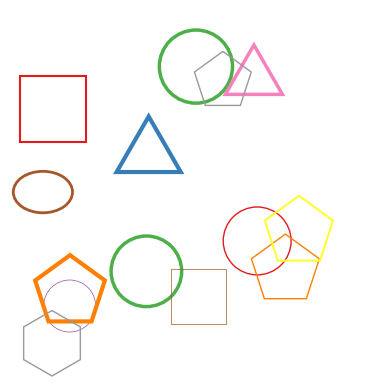[{"shape": "square", "thickness": 1.5, "radius": 0.43, "center": [0.137, 0.716]}, {"shape": "circle", "thickness": 1, "radius": 0.44, "center": [0.668, 0.374]}, {"shape": "triangle", "thickness": 3, "radius": 0.48, "center": [0.386, 0.601]}, {"shape": "circle", "thickness": 2.5, "radius": 0.46, "center": [0.38, 0.295]}, {"shape": "circle", "thickness": 2.5, "radius": 0.47, "center": [0.509, 0.827]}, {"shape": "circle", "thickness": 0.5, "radius": 0.34, "center": [0.181, 0.205]}, {"shape": "pentagon", "thickness": 1, "radius": 0.46, "center": [0.741, 0.299]}, {"shape": "pentagon", "thickness": 3, "radius": 0.48, "center": [0.182, 0.242]}, {"shape": "pentagon", "thickness": 1.5, "radius": 0.47, "center": [0.776, 0.398]}, {"shape": "oval", "thickness": 2, "radius": 0.38, "center": [0.111, 0.501]}, {"shape": "square", "thickness": 0.5, "radius": 0.36, "center": [0.516, 0.229]}, {"shape": "triangle", "thickness": 2.5, "radius": 0.43, "center": [0.659, 0.798]}, {"shape": "pentagon", "thickness": 1, "radius": 0.39, "center": [0.579, 0.789]}, {"shape": "hexagon", "thickness": 1, "radius": 0.42, "center": [0.135, 0.108]}]